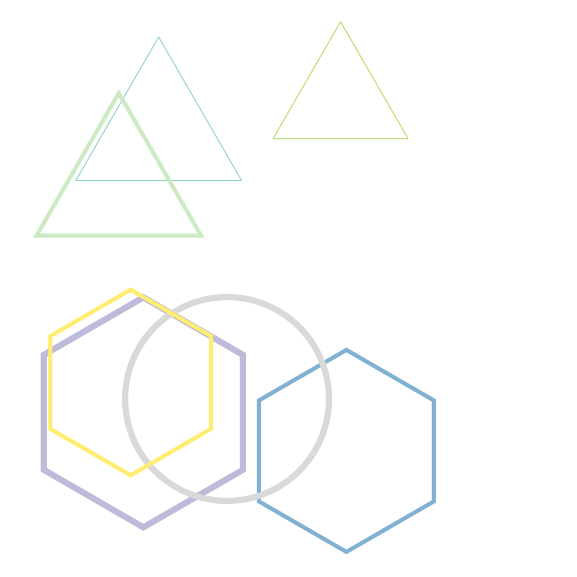[{"shape": "triangle", "thickness": 0.5, "radius": 0.83, "center": [0.275, 0.769]}, {"shape": "hexagon", "thickness": 3, "radius": 1.0, "center": [0.248, 0.285]}, {"shape": "hexagon", "thickness": 2, "radius": 0.87, "center": [0.6, 0.218]}, {"shape": "triangle", "thickness": 0.5, "radius": 0.67, "center": [0.59, 0.827]}, {"shape": "circle", "thickness": 3, "radius": 0.88, "center": [0.393, 0.308]}, {"shape": "triangle", "thickness": 2, "radius": 0.82, "center": [0.206, 0.673]}, {"shape": "hexagon", "thickness": 2, "radius": 0.8, "center": [0.226, 0.337]}]